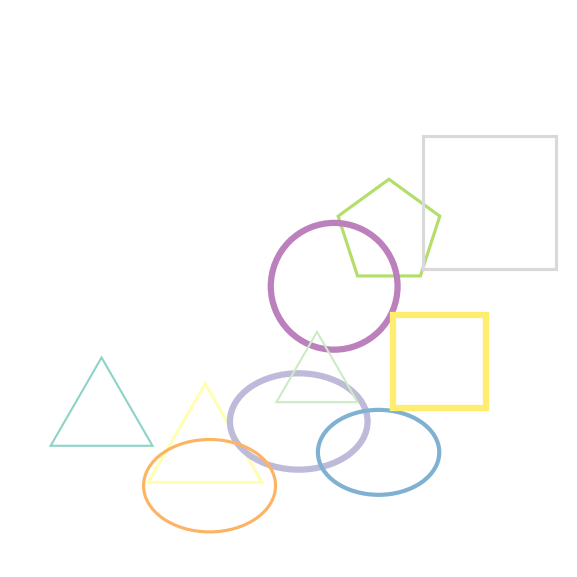[{"shape": "triangle", "thickness": 1, "radius": 0.51, "center": [0.176, 0.278]}, {"shape": "triangle", "thickness": 1.5, "radius": 0.57, "center": [0.355, 0.221]}, {"shape": "oval", "thickness": 3, "radius": 0.6, "center": [0.517, 0.269]}, {"shape": "oval", "thickness": 2, "radius": 0.53, "center": [0.656, 0.216]}, {"shape": "oval", "thickness": 1.5, "radius": 0.57, "center": [0.363, 0.158]}, {"shape": "pentagon", "thickness": 1.5, "radius": 0.46, "center": [0.674, 0.596]}, {"shape": "square", "thickness": 1.5, "radius": 0.57, "center": [0.847, 0.649]}, {"shape": "circle", "thickness": 3, "radius": 0.55, "center": [0.579, 0.503]}, {"shape": "triangle", "thickness": 1, "radius": 0.41, "center": [0.549, 0.343]}, {"shape": "square", "thickness": 3, "radius": 0.4, "center": [0.761, 0.373]}]